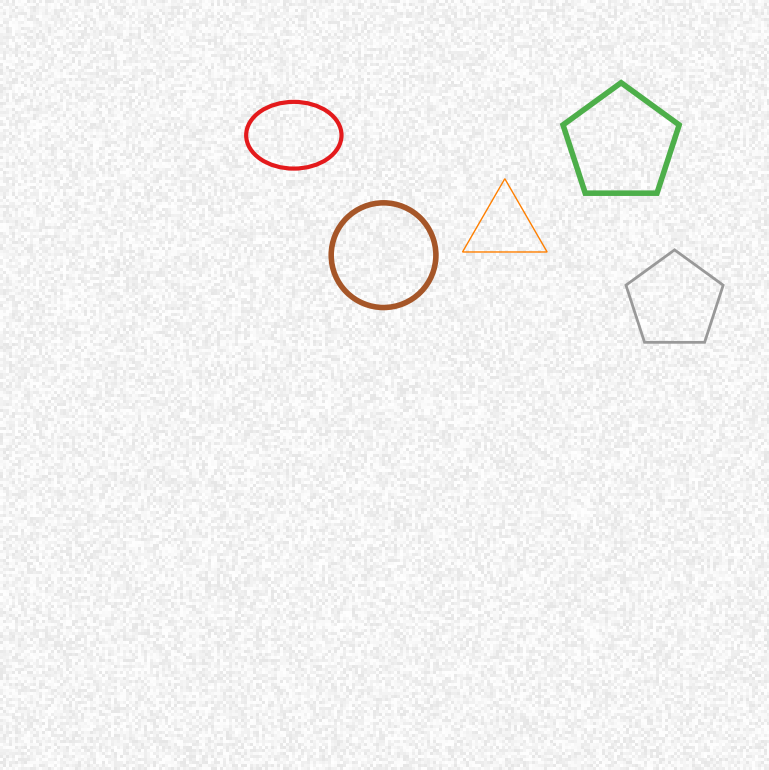[{"shape": "oval", "thickness": 1.5, "radius": 0.31, "center": [0.382, 0.824]}, {"shape": "pentagon", "thickness": 2, "radius": 0.4, "center": [0.807, 0.813]}, {"shape": "triangle", "thickness": 0.5, "radius": 0.32, "center": [0.656, 0.704]}, {"shape": "circle", "thickness": 2, "radius": 0.34, "center": [0.498, 0.669]}, {"shape": "pentagon", "thickness": 1, "radius": 0.33, "center": [0.876, 0.609]}]